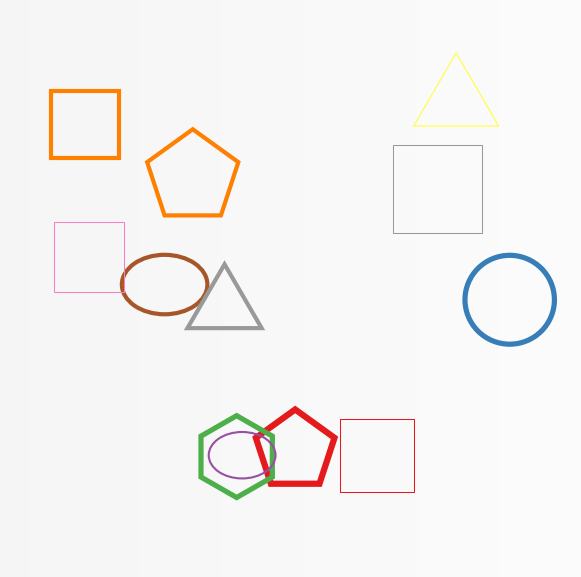[{"shape": "square", "thickness": 0.5, "radius": 0.32, "center": [0.648, 0.21]}, {"shape": "pentagon", "thickness": 3, "radius": 0.36, "center": [0.508, 0.219]}, {"shape": "circle", "thickness": 2.5, "radius": 0.38, "center": [0.877, 0.48]}, {"shape": "hexagon", "thickness": 2.5, "radius": 0.35, "center": [0.407, 0.208]}, {"shape": "oval", "thickness": 1, "radius": 0.29, "center": [0.417, 0.211]}, {"shape": "pentagon", "thickness": 2, "radius": 0.41, "center": [0.332, 0.693]}, {"shape": "square", "thickness": 2, "radius": 0.29, "center": [0.147, 0.784]}, {"shape": "triangle", "thickness": 0.5, "radius": 0.42, "center": [0.785, 0.823]}, {"shape": "oval", "thickness": 2, "radius": 0.37, "center": [0.283, 0.506]}, {"shape": "square", "thickness": 0.5, "radius": 0.3, "center": [0.153, 0.555]}, {"shape": "triangle", "thickness": 2, "radius": 0.37, "center": [0.386, 0.468]}, {"shape": "square", "thickness": 0.5, "radius": 0.38, "center": [0.753, 0.672]}]